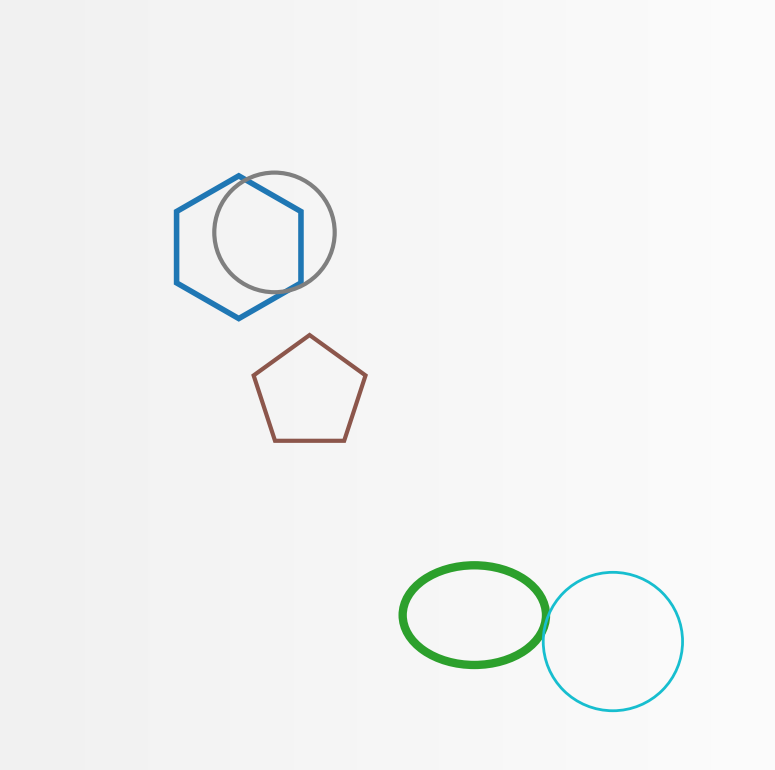[{"shape": "hexagon", "thickness": 2, "radius": 0.46, "center": [0.308, 0.679]}, {"shape": "oval", "thickness": 3, "radius": 0.46, "center": [0.612, 0.201]}, {"shape": "pentagon", "thickness": 1.5, "radius": 0.38, "center": [0.399, 0.489]}, {"shape": "circle", "thickness": 1.5, "radius": 0.39, "center": [0.354, 0.698]}, {"shape": "circle", "thickness": 1, "radius": 0.45, "center": [0.791, 0.167]}]